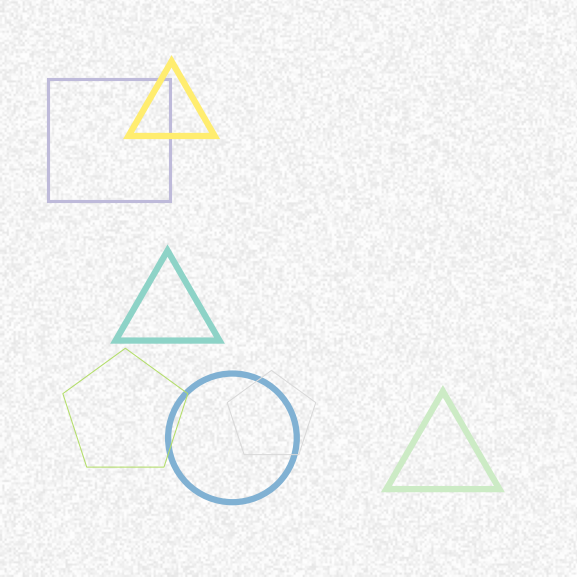[{"shape": "triangle", "thickness": 3, "radius": 0.52, "center": [0.29, 0.461]}, {"shape": "square", "thickness": 1.5, "radius": 0.53, "center": [0.188, 0.756]}, {"shape": "circle", "thickness": 3, "radius": 0.56, "center": [0.402, 0.241]}, {"shape": "pentagon", "thickness": 0.5, "radius": 0.57, "center": [0.217, 0.282]}, {"shape": "pentagon", "thickness": 0.5, "radius": 0.4, "center": [0.47, 0.277]}, {"shape": "triangle", "thickness": 3, "radius": 0.56, "center": [0.767, 0.209]}, {"shape": "triangle", "thickness": 3, "radius": 0.43, "center": [0.297, 0.807]}]